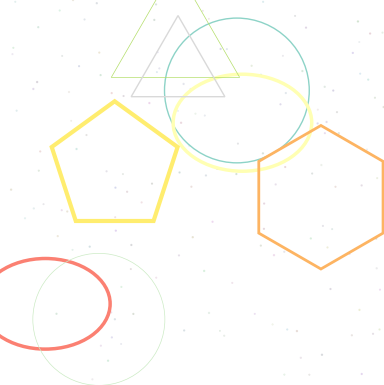[{"shape": "circle", "thickness": 1, "radius": 0.94, "center": [0.615, 0.765]}, {"shape": "oval", "thickness": 2.5, "radius": 0.9, "center": [0.63, 0.681]}, {"shape": "oval", "thickness": 2.5, "radius": 0.84, "center": [0.118, 0.211]}, {"shape": "hexagon", "thickness": 2, "radius": 0.93, "center": [0.834, 0.488]}, {"shape": "triangle", "thickness": 0.5, "radius": 0.96, "center": [0.456, 0.895]}, {"shape": "triangle", "thickness": 1, "radius": 0.7, "center": [0.462, 0.819]}, {"shape": "circle", "thickness": 0.5, "radius": 0.86, "center": [0.257, 0.17]}, {"shape": "pentagon", "thickness": 3, "radius": 0.86, "center": [0.298, 0.565]}]